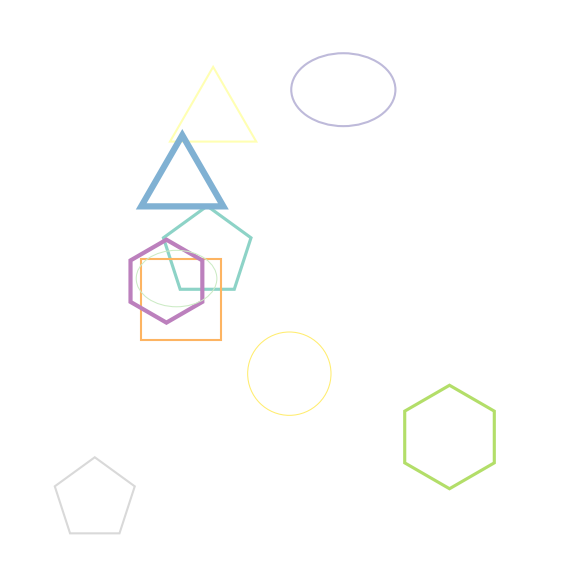[{"shape": "pentagon", "thickness": 1.5, "radius": 0.4, "center": [0.359, 0.563]}, {"shape": "triangle", "thickness": 1, "radius": 0.43, "center": [0.369, 0.797]}, {"shape": "oval", "thickness": 1, "radius": 0.45, "center": [0.595, 0.844]}, {"shape": "triangle", "thickness": 3, "radius": 0.41, "center": [0.316, 0.683]}, {"shape": "square", "thickness": 1, "radius": 0.35, "center": [0.314, 0.48]}, {"shape": "hexagon", "thickness": 1.5, "radius": 0.45, "center": [0.778, 0.242]}, {"shape": "pentagon", "thickness": 1, "radius": 0.36, "center": [0.164, 0.135]}, {"shape": "hexagon", "thickness": 2, "radius": 0.36, "center": [0.288, 0.512]}, {"shape": "oval", "thickness": 0.5, "radius": 0.35, "center": [0.306, 0.517]}, {"shape": "circle", "thickness": 0.5, "radius": 0.36, "center": [0.501, 0.352]}]